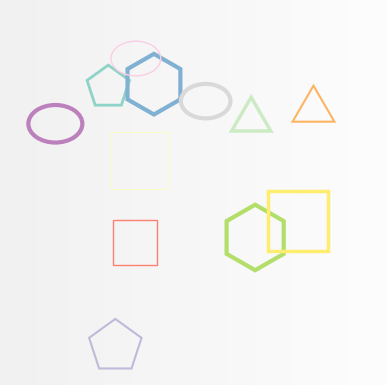[{"shape": "pentagon", "thickness": 2, "radius": 0.29, "center": [0.279, 0.773]}, {"shape": "square", "thickness": 0.5, "radius": 0.37, "center": [0.359, 0.583]}, {"shape": "pentagon", "thickness": 1.5, "radius": 0.36, "center": [0.298, 0.1]}, {"shape": "square", "thickness": 1, "radius": 0.29, "center": [0.348, 0.37]}, {"shape": "hexagon", "thickness": 3, "radius": 0.39, "center": [0.397, 0.781]}, {"shape": "triangle", "thickness": 1.5, "radius": 0.31, "center": [0.809, 0.715]}, {"shape": "hexagon", "thickness": 3, "radius": 0.43, "center": [0.658, 0.383]}, {"shape": "oval", "thickness": 1, "radius": 0.32, "center": [0.351, 0.848]}, {"shape": "oval", "thickness": 3, "radius": 0.32, "center": [0.531, 0.737]}, {"shape": "oval", "thickness": 3, "radius": 0.35, "center": [0.143, 0.679]}, {"shape": "triangle", "thickness": 2.5, "radius": 0.29, "center": [0.648, 0.689]}, {"shape": "square", "thickness": 2.5, "radius": 0.39, "center": [0.768, 0.427]}]